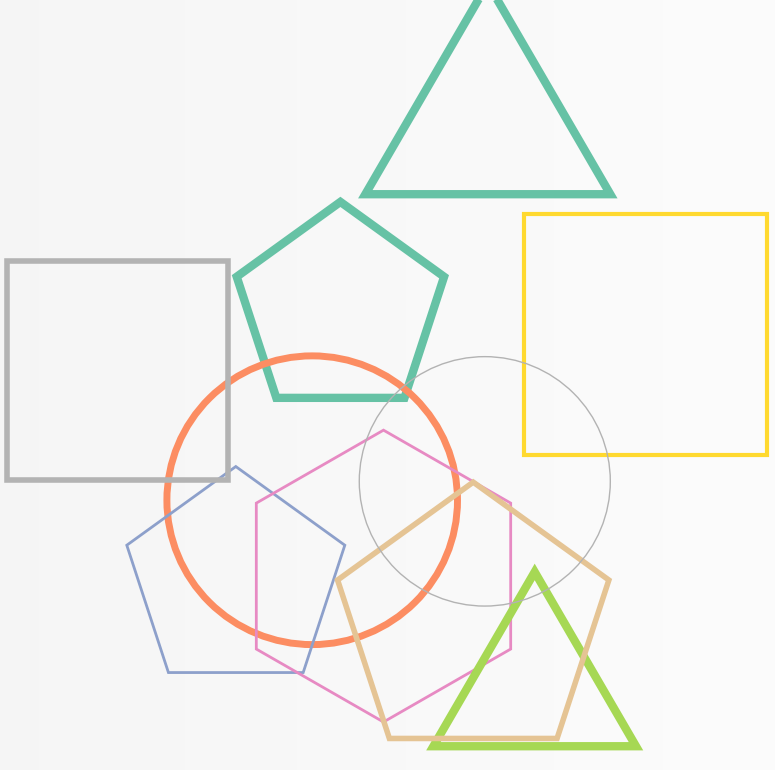[{"shape": "pentagon", "thickness": 3, "radius": 0.7, "center": [0.439, 0.597]}, {"shape": "triangle", "thickness": 3, "radius": 0.91, "center": [0.629, 0.839]}, {"shape": "circle", "thickness": 2.5, "radius": 0.94, "center": [0.403, 0.35]}, {"shape": "pentagon", "thickness": 1, "radius": 0.74, "center": [0.304, 0.246]}, {"shape": "hexagon", "thickness": 1, "radius": 0.95, "center": [0.495, 0.252]}, {"shape": "triangle", "thickness": 3, "radius": 0.75, "center": [0.69, 0.106]}, {"shape": "square", "thickness": 1.5, "radius": 0.78, "center": [0.833, 0.566]}, {"shape": "pentagon", "thickness": 2, "radius": 0.92, "center": [0.611, 0.19]}, {"shape": "circle", "thickness": 0.5, "radius": 0.81, "center": [0.626, 0.375]}, {"shape": "square", "thickness": 2, "radius": 0.71, "center": [0.152, 0.518]}]